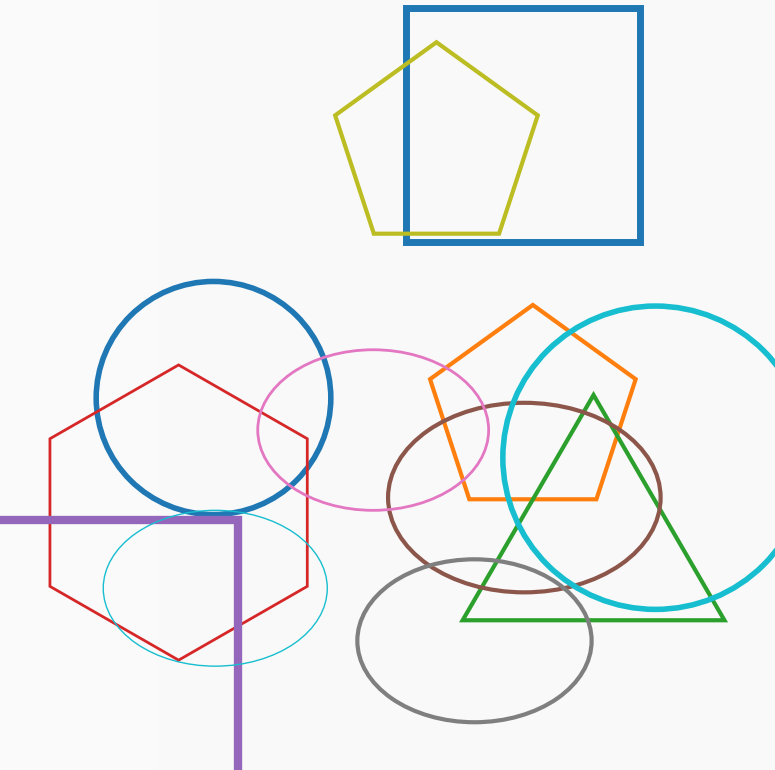[{"shape": "circle", "thickness": 2, "radius": 0.76, "center": [0.275, 0.483]}, {"shape": "square", "thickness": 2.5, "radius": 0.76, "center": [0.675, 0.838]}, {"shape": "pentagon", "thickness": 1.5, "radius": 0.7, "center": [0.688, 0.464]}, {"shape": "triangle", "thickness": 1.5, "radius": 0.98, "center": [0.766, 0.292]}, {"shape": "hexagon", "thickness": 1, "radius": 0.96, "center": [0.23, 0.334]}, {"shape": "square", "thickness": 3, "radius": 0.89, "center": [0.129, 0.147]}, {"shape": "oval", "thickness": 1.5, "radius": 0.88, "center": [0.677, 0.354]}, {"shape": "oval", "thickness": 1, "radius": 0.74, "center": [0.482, 0.441]}, {"shape": "oval", "thickness": 1.5, "radius": 0.76, "center": [0.612, 0.168]}, {"shape": "pentagon", "thickness": 1.5, "radius": 0.69, "center": [0.563, 0.808]}, {"shape": "oval", "thickness": 0.5, "radius": 0.72, "center": [0.278, 0.236]}, {"shape": "circle", "thickness": 2, "radius": 0.98, "center": [0.846, 0.406]}]